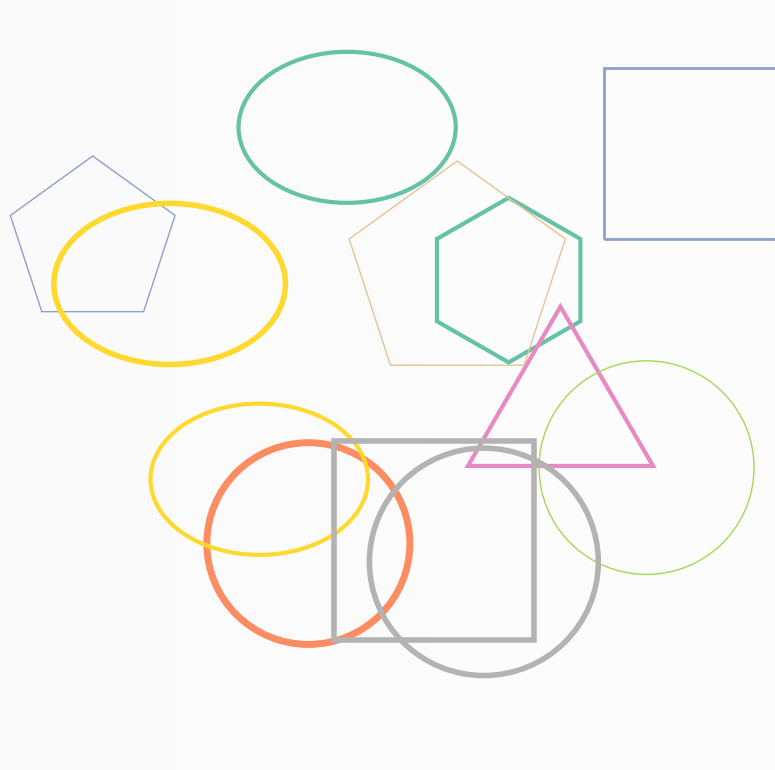[{"shape": "hexagon", "thickness": 1.5, "radius": 0.53, "center": [0.656, 0.636]}, {"shape": "oval", "thickness": 1.5, "radius": 0.7, "center": [0.448, 0.835]}, {"shape": "circle", "thickness": 2.5, "radius": 0.65, "center": [0.398, 0.294]}, {"shape": "pentagon", "thickness": 0.5, "radius": 0.56, "center": [0.12, 0.686]}, {"shape": "square", "thickness": 1, "radius": 0.55, "center": [0.891, 0.8]}, {"shape": "triangle", "thickness": 1.5, "radius": 0.69, "center": [0.723, 0.464]}, {"shape": "circle", "thickness": 0.5, "radius": 0.69, "center": [0.834, 0.393]}, {"shape": "oval", "thickness": 1.5, "radius": 0.7, "center": [0.335, 0.378]}, {"shape": "oval", "thickness": 2, "radius": 0.75, "center": [0.219, 0.631]}, {"shape": "pentagon", "thickness": 0.5, "radius": 0.73, "center": [0.59, 0.644]}, {"shape": "circle", "thickness": 2, "radius": 0.74, "center": [0.624, 0.27]}, {"shape": "square", "thickness": 2, "radius": 0.65, "center": [0.56, 0.298]}]